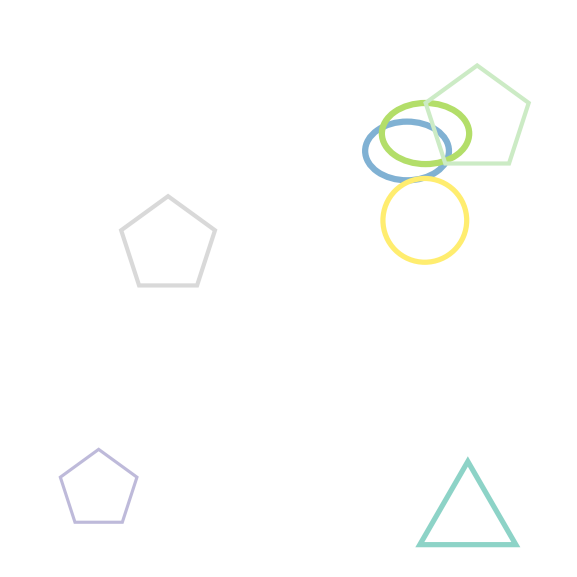[{"shape": "triangle", "thickness": 2.5, "radius": 0.48, "center": [0.81, 0.104]}, {"shape": "pentagon", "thickness": 1.5, "radius": 0.35, "center": [0.171, 0.151]}, {"shape": "oval", "thickness": 3, "radius": 0.36, "center": [0.705, 0.738]}, {"shape": "oval", "thickness": 3, "radius": 0.38, "center": [0.737, 0.768]}, {"shape": "pentagon", "thickness": 2, "radius": 0.43, "center": [0.291, 0.574]}, {"shape": "pentagon", "thickness": 2, "radius": 0.47, "center": [0.826, 0.792]}, {"shape": "circle", "thickness": 2.5, "radius": 0.36, "center": [0.736, 0.618]}]